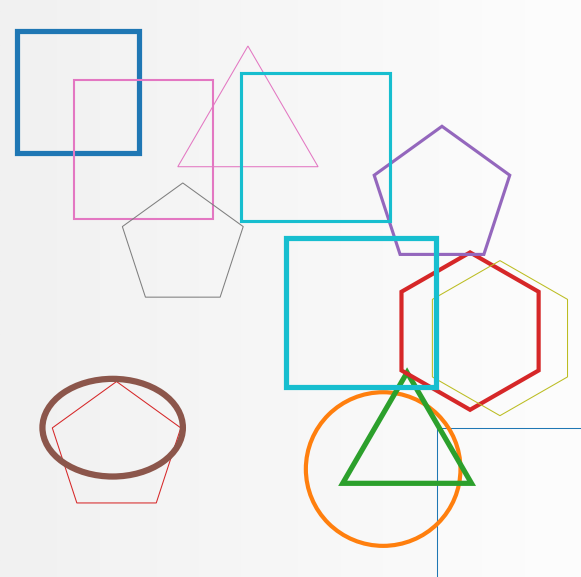[{"shape": "square", "thickness": 2.5, "radius": 0.53, "center": [0.134, 0.839]}, {"shape": "square", "thickness": 0.5, "radius": 0.73, "center": [0.897, 0.112]}, {"shape": "circle", "thickness": 2, "radius": 0.67, "center": [0.659, 0.187]}, {"shape": "triangle", "thickness": 2.5, "radius": 0.64, "center": [0.7, 0.226]}, {"shape": "pentagon", "thickness": 0.5, "radius": 0.58, "center": [0.201, 0.222]}, {"shape": "hexagon", "thickness": 2, "radius": 0.68, "center": [0.809, 0.426]}, {"shape": "pentagon", "thickness": 1.5, "radius": 0.61, "center": [0.76, 0.658]}, {"shape": "oval", "thickness": 3, "radius": 0.6, "center": [0.194, 0.259]}, {"shape": "square", "thickness": 1, "radius": 0.6, "center": [0.247, 0.74]}, {"shape": "triangle", "thickness": 0.5, "radius": 0.7, "center": [0.427, 0.78]}, {"shape": "pentagon", "thickness": 0.5, "radius": 0.55, "center": [0.314, 0.573]}, {"shape": "hexagon", "thickness": 0.5, "radius": 0.67, "center": [0.86, 0.414]}, {"shape": "square", "thickness": 1.5, "radius": 0.64, "center": [0.543, 0.745]}, {"shape": "square", "thickness": 2.5, "radius": 0.65, "center": [0.62, 0.458]}]